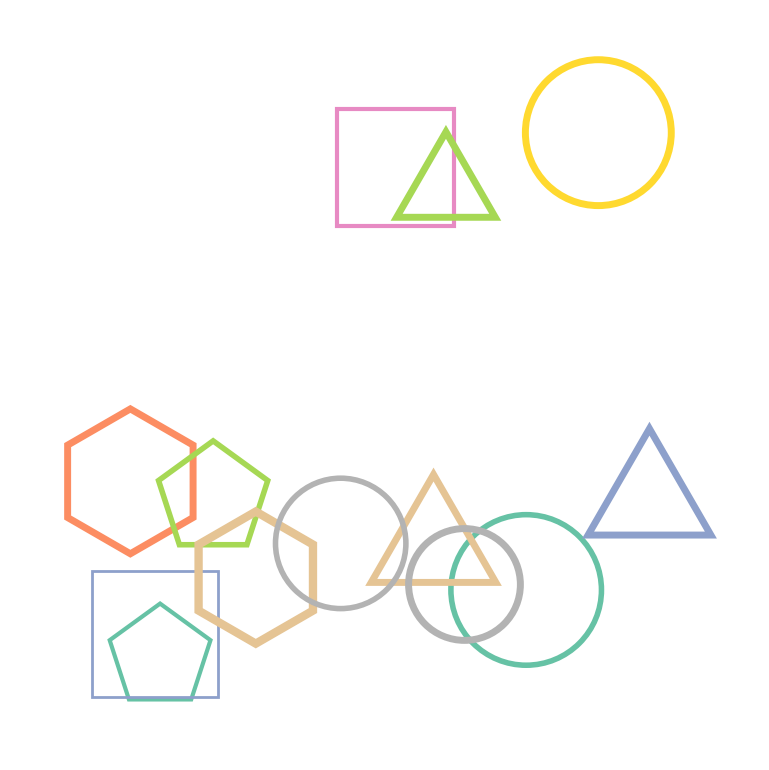[{"shape": "pentagon", "thickness": 1.5, "radius": 0.34, "center": [0.208, 0.147]}, {"shape": "circle", "thickness": 2, "radius": 0.49, "center": [0.683, 0.234]}, {"shape": "hexagon", "thickness": 2.5, "radius": 0.47, "center": [0.169, 0.375]}, {"shape": "triangle", "thickness": 2.5, "radius": 0.46, "center": [0.843, 0.351]}, {"shape": "square", "thickness": 1, "radius": 0.41, "center": [0.201, 0.176]}, {"shape": "square", "thickness": 1.5, "radius": 0.38, "center": [0.514, 0.783]}, {"shape": "pentagon", "thickness": 2, "radius": 0.37, "center": [0.277, 0.353]}, {"shape": "triangle", "thickness": 2.5, "radius": 0.37, "center": [0.579, 0.755]}, {"shape": "circle", "thickness": 2.5, "radius": 0.47, "center": [0.777, 0.828]}, {"shape": "hexagon", "thickness": 3, "radius": 0.43, "center": [0.332, 0.25]}, {"shape": "triangle", "thickness": 2.5, "radius": 0.47, "center": [0.563, 0.29]}, {"shape": "circle", "thickness": 2, "radius": 0.42, "center": [0.442, 0.294]}, {"shape": "circle", "thickness": 2.5, "radius": 0.36, "center": [0.603, 0.241]}]